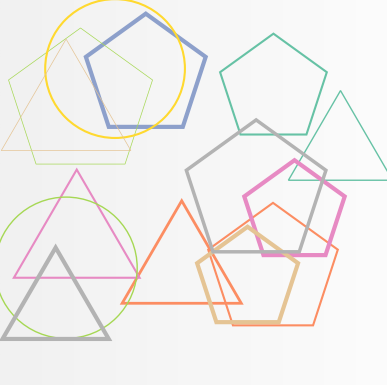[{"shape": "triangle", "thickness": 1, "radius": 0.78, "center": [0.879, 0.609]}, {"shape": "pentagon", "thickness": 1.5, "radius": 0.72, "center": [0.706, 0.768]}, {"shape": "pentagon", "thickness": 1.5, "radius": 0.88, "center": [0.705, 0.297]}, {"shape": "triangle", "thickness": 2, "radius": 0.89, "center": [0.469, 0.301]}, {"shape": "pentagon", "thickness": 3, "radius": 0.81, "center": [0.376, 0.802]}, {"shape": "pentagon", "thickness": 3, "radius": 0.68, "center": [0.76, 0.448]}, {"shape": "triangle", "thickness": 1.5, "radius": 0.94, "center": [0.198, 0.372]}, {"shape": "pentagon", "thickness": 0.5, "radius": 0.98, "center": [0.208, 0.732]}, {"shape": "circle", "thickness": 1, "radius": 0.92, "center": [0.171, 0.305]}, {"shape": "circle", "thickness": 1.5, "radius": 0.9, "center": [0.297, 0.822]}, {"shape": "pentagon", "thickness": 3, "radius": 0.68, "center": [0.639, 0.274]}, {"shape": "triangle", "thickness": 0.5, "radius": 0.97, "center": [0.171, 0.705]}, {"shape": "triangle", "thickness": 3, "radius": 0.79, "center": [0.144, 0.199]}, {"shape": "pentagon", "thickness": 2.5, "radius": 0.95, "center": [0.661, 0.499]}]